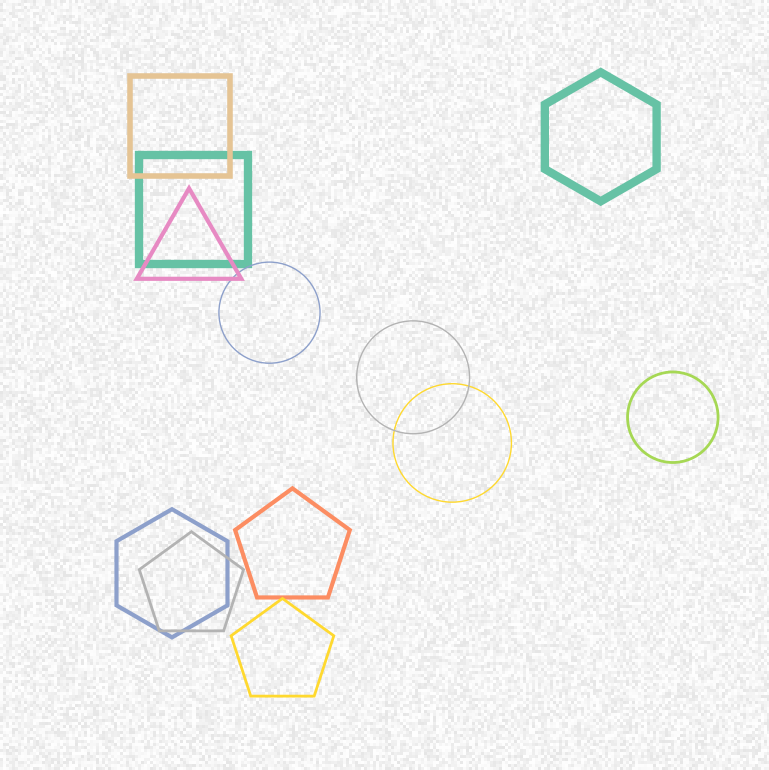[{"shape": "hexagon", "thickness": 3, "radius": 0.42, "center": [0.78, 0.822]}, {"shape": "square", "thickness": 3, "radius": 0.35, "center": [0.251, 0.728]}, {"shape": "pentagon", "thickness": 1.5, "radius": 0.39, "center": [0.38, 0.287]}, {"shape": "hexagon", "thickness": 1.5, "radius": 0.42, "center": [0.223, 0.255]}, {"shape": "circle", "thickness": 0.5, "radius": 0.33, "center": [0.35, 0.594]}, {"shape": "triangle", "thickness": 1.5, "radius": 0.39, "center": [0.246, 0.677]}, {"shape": "circle", "thickness": 1, "radius": 0.29, "center": [0.874, 0.458]}, {"shape": "circle", "thickness": 0.5, "radius": 0.38, "center": [0.587, 0.425]}, {"shape": "pentagon", "thickness": 1, "radius": 0.35, "center": [0.367, 0.153]}, {"shape": "square", "thickness": 2, "radius": 0.33, "center": [0.234, 0.836]}, {"shape": "circle", "thickness": 0.5, "radius": 0.37, "center": [0.537, 0.51]}, {"shape": "pentagon", "thickness": 1, "radius": 0.36, "center": [0.249, 0.238]}]